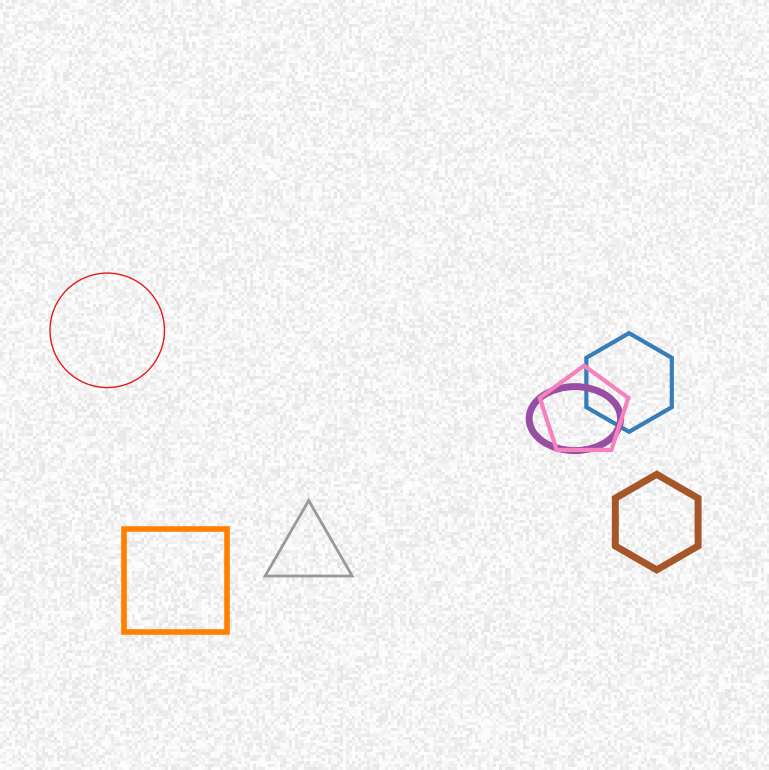[{"shape": "circle", "thickness": 0.5, "radius": 0.37, "center": [0.139, 0.571]}, {"shape": "hexagon", "thickness": 1.5, "radius": 0.32, "center": [0.817, 0.503]}, {"shape": "oval", "thickness": 2.5, "radius": 0.3, "center": [0.747, 0.456]}, {"shape": "square", "thickness": 2, "radius": 0.33, "center": [0.228, 0.246]}, {"shape": "hexagon", "thickness": 2.5, "radius": 0.31, "center": [0.853, 0.322]}, {"shape": "pentagon", "thickness": 1.5, "radius": 0.3, "center": [0.759, 0.465]}, {"shape": "triangle", "thickness": 1, "radius": 0.33, "center": [0.401, 0.285]}]